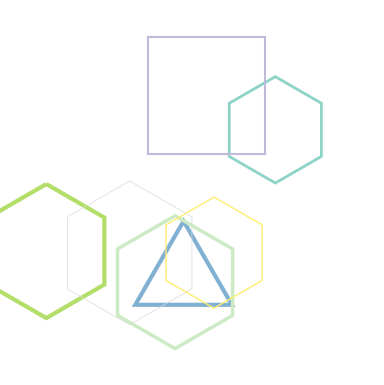[{"shape": "hexagon", "thickness": 2, "radius": 0.69, "center": [0.715, 0.663]}, {"shape": "square", "thickness": 1.5, "radius": 0.76, "center": [0.537, 0.752]}, {"shape": "triangle", "thickness": 3, "radius": 0.72, "center": [0.477, 0.281]}, {"shape": "hexagon", "thickness": 3, "radius": 0.87, "center": [0.12, 0.348]}, {"shape": "hexagon", "thickness": 0.5, "radius": 0.93, "center": [0.337, 0.343]}, {"shape": "hexagon", "thickness": 2.5, "radius": 0.86, "center": [0.455, 0.267]}, {"shape": "hexagon", "thickness": 1, "radius": 0.72, "center": [0.556, 0.344]}]